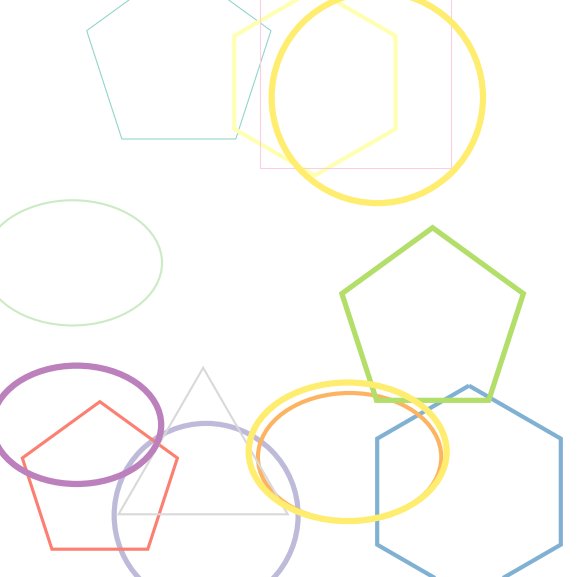[{"shape": "pentagon", "thickness": 0.5, "radius": 0.84, "center": [0.31, 0.894]}, {"shape": "hexagon", "thickness": 2, "radius": 0.81, "center": [0.545, 0.856]}, {"shape": "circle", "thickness": 2.5, "radius": 0.8, "center": [0.357, 0.107]}, {"shape": "pentagon", "thickness": 1.5, "radius": 0.71, "center": [0.173, 0.162]}, {"shape": "hexagon", "thickness": 2, "radius": 0.92, "center": [0.812, 0.148]}, {"shape": "oval", "thickness": 2, "radius": 0.79, "center": [0.605, 0.207]}, {"shape": "pentagon", "thickness": 2.5, "radius": 0.83, "center": [0.749, 0.44]}, {"shape": "square", "thickness": 0.5, "radius": 0.83, "center": [0.616, 0.874]}, {"shape": "triangle", "thickness": 1, "radius": 0.85, "center": [0.352, 0.193]}, {"shape": "oval", "thickness": 3, "radius": 0.73, "center": [0.133, 0.264]}, {"shape": "oval", "thickness": 1, "radius": 0.77, "center": [0.126, 0.544]}, {"shape": "oval", "thickness": 3, "radius": 0.86, "center": [0.602, 0.217]}, {"shape": "circle", "thickness": 3, "radius": 0.91, "center": [0.653, 0.83]}]